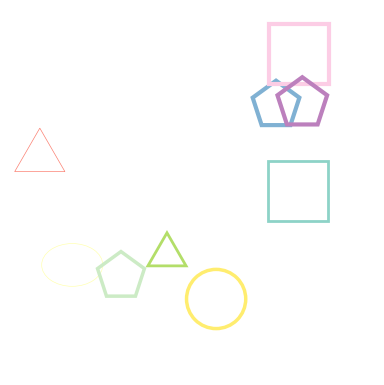[{"shape": "square", "thickness": 2, "radius": 0.39, "center": [0.775, 0.504]}, {"shape": "oval", "thickness": 0.5, "radius": 0.4, "center": [0.188, 0.312]}, {"shape": "triangle", "thickness": 0.5, "radius": 0.38, "center": [0.103, 0.592]}, {"shape": "pentagon", "thickness": 3, "radius": 0.32, "center": [0.717, 0.727]}, {"shape": "triangle", "thickness": 2, "radius": 0.29, "center": [0.434, 0.338]}, {"shape": "square", "thickness": 3, "radius": 0.39, "center": [0.777, 0.861]}, {"shape": "pentagon", "thickness": 3, "radius": 0.34, "center": [0.785, 0.732]}, {"shape": "pentagon", "thickness": 2.5, "radius": 0.32, "center": [0.314, 0.283]}, {"shape": "circle", "thickness": 2.5, "radius": 0.38, "center": [0.561, 0.223]}]